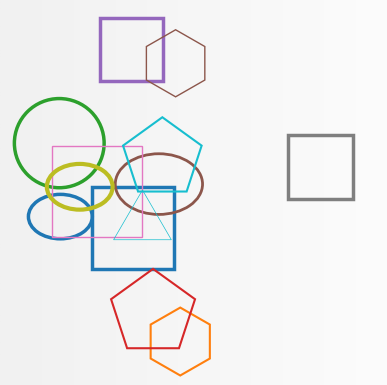[{"shape": "square", "thickness": 2.5, "radius": 0.53, "center": [0.344, 0.408]}, {"shape": "oval", "thickness": 2.5, "radius": 0.41, "center": [0.156, 0.437]}, {"shape": "hexagon", "thickness": 1.5, "radius": 0.44, "center": [0.465, 0.113]}, {"shape": "circle", "thickness": 2.5, "radius": 0.58, "center": [0.153, 0.628]}, {"shape": "pentagon", "thickness": 1.5, "radius": 0.57, "center": [0.395, 0.188]}, {"shape": "square", "thickness": 2.5, "radius": 0.41, "center": [0.339, 0.87]}, {"shape": "oval", "thickness": 2, "radius": 0.56, "center": [0.41, 0.522]}, {"shape": "hexagon", "thickness": 1, "radius": 0.44, "center": [0.453, 0.836]}, {"shape": "square", "thickness": 1, "radius": 0.58, "center": [0.25, 0.503]}, {"shape": "square", "thickness": 2.5, "radius": 0.42, "center": [0.827, 0.566]}, {"shape": "oval", "thickness": 3, "radius": 0.42, "center": [0.206, 0.515]}, {"shape": "pentagon", "thickness": 1.5, "radius": 0.53, "center": [0.419, 0.589]}, {"shape": "triangle", "thickness": 0.5, "radius": 0.43, "center": [0.368, 0.42]}]